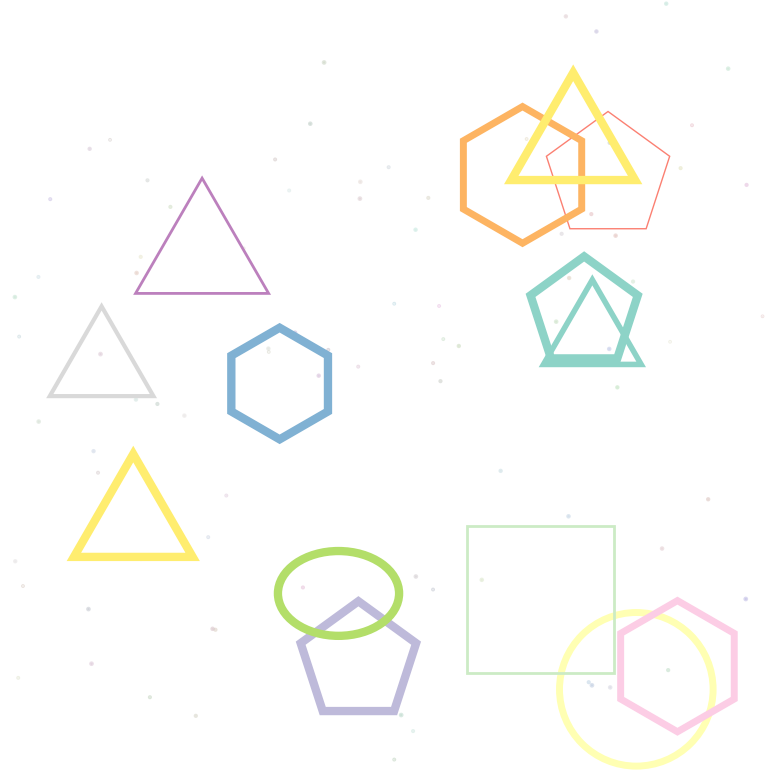[{"shape": "pentagon", "thickness": 3, "radius": 0.37, "center": [0.759, 0.594]}, {"shape": "triangle", "thickness": 2, "radius": 0.37, "center": [0.769, 0.563]}, {"shape": "circle", "thickness": 2.5, "radius": 0.5, "center": [0.826, 0.105]}, {"shape": "pentagon", "thickness": 3, "radius": 0.39, "center": [0.465, 0.14]}, {"shape": "pentagon", "thickness": 0.5, "radius": 0.42, "center": [0.79, 0.771]}, {"shape": "hexagon", "thickness": 3, "radius": 0.36, "center": [0.363, 0.502]}, {"shape": "hexagon", "thickness": 2.5, "radius": 0.44, "center": [0.679, 0.773]}, {"shape": "oval", "thickness": 3, "radius": 0.39, "center": [0.44, 0.229]}, {"shape": "hexagon", "thickness": 2.5, "radius": 0.43, "center": [0.88, 0.135]}, {"shape": "triangle", "thickness": 1.5, "radius": 0.39, "center": [0.132, 0.524]}, {"shape": "triangle", "thickness": 1, "radius": 0.5, "center": [0.262, 0.669]}, {"shape": "square", "thickness": 1, "radius": 0.48, "center": [0.702, 0.221]}, {"shape": "triangle", "thickness": 3, "radius": 0.45, "center": [0.173, 0.321]}, {"shape": "triangle", "thickness": 3, "radius": 0.46, "center": [0.744, 0.813]}]